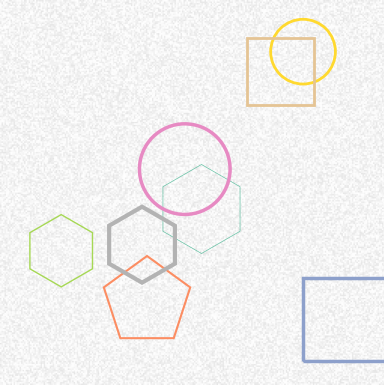[{"shape": "hexagon", "thickness": 0.5, "radius": 0.58, "center": [0.523, 0.457]}, {"shape": "pentagon", "thickness": 1.5, "radius": 0.59, "center": [0.382, 0.217]}, {"shape": "square", "thickness": 2.5, "radius": 0.54, "center": [0.894, 0.171]}, {"shape": "circle", "thickness": 2.5, "radius": 0.59, "center": [0.48, 0.561]}, {"shape": "hexagon", "thickness": 1, "radius": 0.47, "center": [0.159, 0.349]}, {"shape": "circle", "thickness": 2, "radius": 0.42, "center": [0.787, 0.866]}, {"shape": "square", "thickness": 2, "radius": 0.44, "center": [0.729, 0.815]}, {"shape": "hexagon", "thickness": 3, "radius": 0.49, "center": [0.369, 0.364]}]